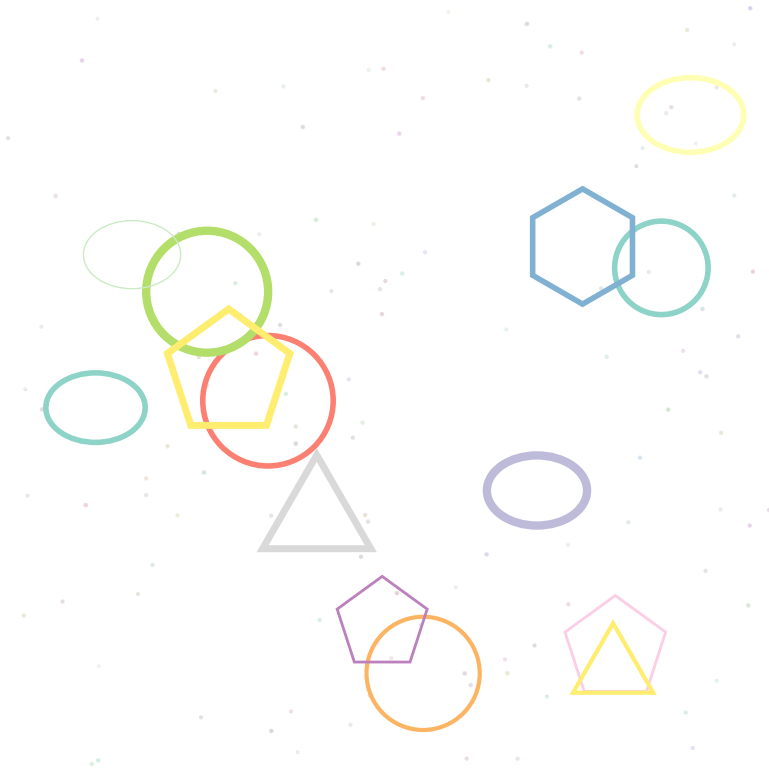[{"shape": "circle", "thickness": 2, "radius": 0.3, "center": [0.859, 0.652]}, {"shape": "oval", "thickness": 2, "radius": 0.32, "center": [0.124, 0.471]}, {"shape": "oval", "thickness": 2, "radius": 0.35, "center": [0.897, 0.851]}, {"shape": "oval", "thickness": 3, "radius": 0.33, "center": [0.697, 0.363]}, {"shape": "circle", "thickness": 2, "radius": 0.42, "center": [0.348, 0.48]}, {"shape": "hexagon", "thickness": 2, "radius": 0.37, "center": [0.757, 0.68]}, {"shape": "circle", "thickness": 1.5, "radius": 0.37, "center": [0.55, 0.126]}, {"shape": "circle", "thickness": 3, "radius": 0.4, "center": [0.269, 0.621]}, {"shape": "pentagon", "thickness": 1, "radius": 0.34, "center": [0.799, 0.158]}, {"shape": "triangle", "thickness": 2.5, "radius": 0.41, "center": [0.411, 0.328]}, {"shape": "pentagon", "thickness": 1, "radius": 0.31, "center": [0.496, 0.19]}, {"shape": "oval", "thickness": 0.5, "radius": 0.32, "center": [0.172, 0.669]}, {"shape": "triangle", "thickness": 1.5, "radius": 0.3, "center": [0.796, 0.13]}, {"shape": "pentagon", "thickness": 2.5, "radius": 0.42, "center": [0.297, 0.515]}]